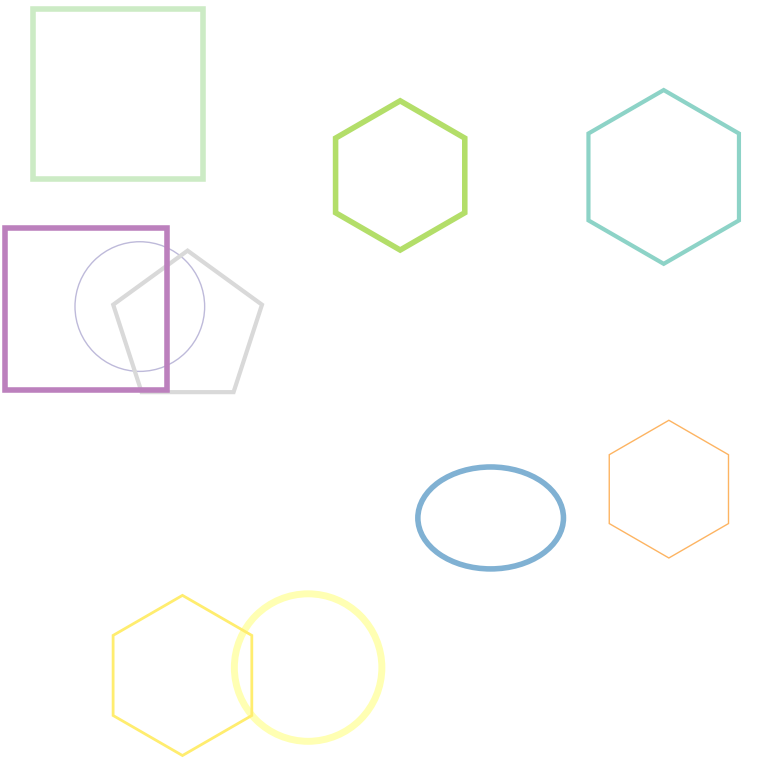[{"shape": "hexagon", "thickness": 1.5, "radius": 0.56, "center": [0.862, 0.77]}, {"shape": "circle", "thickness": 2.5, "radius": 0.48, "center": [0.4, 0.133]}, {"shape": "circle", "thickness": 0.5, "radius": 0.42, "center": [0.182, 0.602]}, {"shape": "oval", "thickness": 2, "radius": 0.47, "center": [0.637, 0.327]}, {"shape": "hexagon", "thickness": 0.5, "radius": 0.45, "center": [0.869, 0.365]}, {"shape": "hexagon", "thickness": 2, "radius": 0.48, "center": [0.52, 0.772]}, {"shape": "pentagon", "thickness": 1.5, "radius": 0.51, "center": [0.244, 0.573]}, {"shape": "square", "thickness": 2, "radius": 0.53, "center": [0.111, 0.599]}, {"shape": "square", "thickness": 2, "radius": 0.55, "center": [0.153, 0.878]}, {"shape": "hexagon", "thickness": 1, "radius": 0.52, "center": [0.237, 0.123]}]